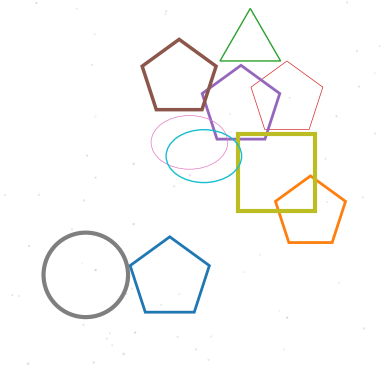[{"shape": "pentagon", "thickness": 2, "radius": 0.54, "center": [0.441, 0.277]}, {"shape": "pentagon", "thickness": 2, "radius": 0.48, "center": [0.806, 0.447]}, {"shape": "triangle", "thickness": 1, "radius": 0.45, "center": [0.65, 0.887]}, {"shape": "pentagon", "thickness": 0.5, "radius": 0.49, "center": [0.745, 0.743]}, {"shape": "pentagon", "thickness": 2, "radius": 0.53, "center": [0.626, 0.724]}, {"shape": "pentagon", "thickness": 2.5, "radius": 0.5, "center": [0.465, 0.797]}, {"shape": "oval", "thickness": 0.5, "radius": 0.5, "center": [0.492, 0.63]}, {"shape": "circle", "thickness": 3, "radius": 0.55, "center": [0.223, 0.286]}, {"shape": "square", "thickness": 3, "radius": 0.5, "center": [0.717, 0.553]}, {"shape": "oval", "thickness": 1, "radius": 0.49, "center": [0.529, 0.594]}]